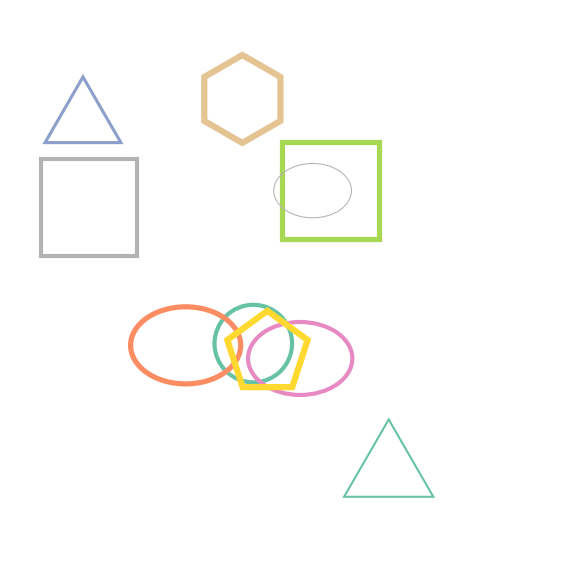[{"shape": "triangle", "thickness": 1, "radius": 0.45, "center": [0.673, 0.184]}, {"shape": "circle", "thickness": 2, "radius": 0.34, "center": [0.439, 0.404]}, {"shape": "oval", "thickness": 2.5, "radius": 0.48, "center": [0.321, 0.401]}, {"shape": "triangle", "thickness": 1.5, "radius": 0.38, "center": [0.144, 0.79]}, {"shape": "oval", "thickness": 2, "radius": 0.45, "center": [0.52, 0.378]}, {"shape": "square", "thickness": 2.5, "radius": 0.42, "center": [0.572, 0.669]}, {"shape": "pentagon", "thickness": 3, "radius": 0.37, "center": [0.463, 0.388]}, {"shape": "hexagon", "thickness": 3, "radius": 0.38, "center": [0.42, 0.828]}, {"shape": "square", "thickness": 2, "radius": 0.42, "center": [0.154, 0.64]}, {"shape": "oval", "thickness": 0.5, "radius": 0.34, "center": [0.541, 0.669]}]